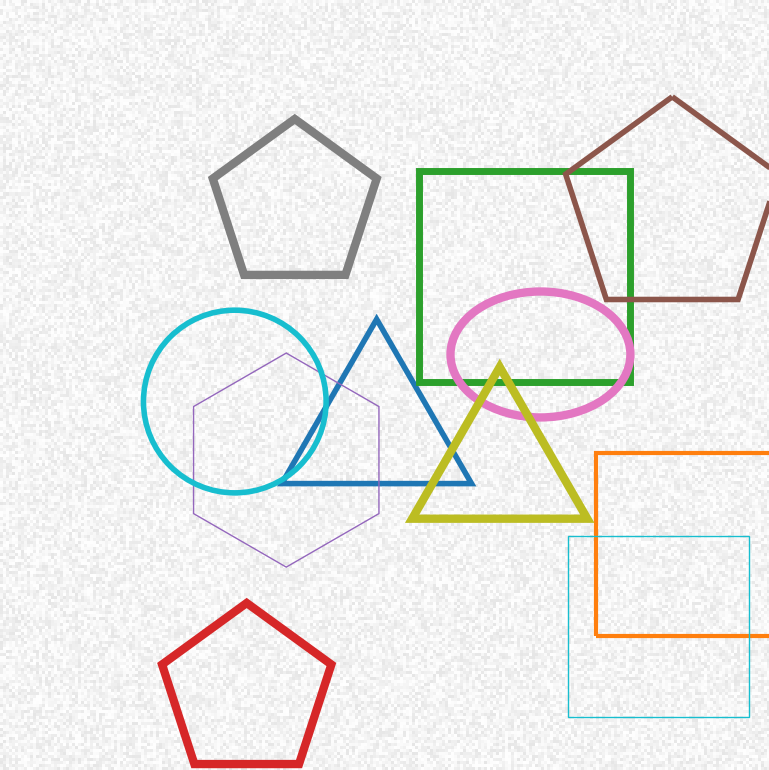[{"shape": "triangle", "thickness": 2, "radius": 0.71, "center": [0.489, 0.443]}, {"shape": "square", "thickness": 1.5, "radius": 0.59, "center": [0.892, 0.293]}, {"shape": "square", "thickness": 2.5, "radius": 0.69, "center": [0.681, 0.641]}, {"shape": "pentagon", "thickness": 3, "radius": 0.58, "center": [0.32, 0.101]}, {"shape": "hexagon", "thickness": 0.5, "radius": 0.69, "center": [0.372, 0.402]}, {"shape": "pentagon", "thickness": 2, "radius": 0.73, "center": [0.873, 0.729]}, {"shape": "oval", "thickness": 3, "radius": 0.58, "center": [0.702, 0.54]}, {"shape": "pentagon", "thickness": 3, "radius": 0.56, "center": [0.383, 0.734]}, {"shape": "triangle", "thickness": 3, "radius": 0.66, "center": [0.649, 0.392]}, {"shape": "circle", "thickness": 2, "radius": 0.59, "center": [0.305, 0.479]}, {"shape": "square", "thickness": 0.5, "radius": 0.59, "center": [0.856, 0.187]}]